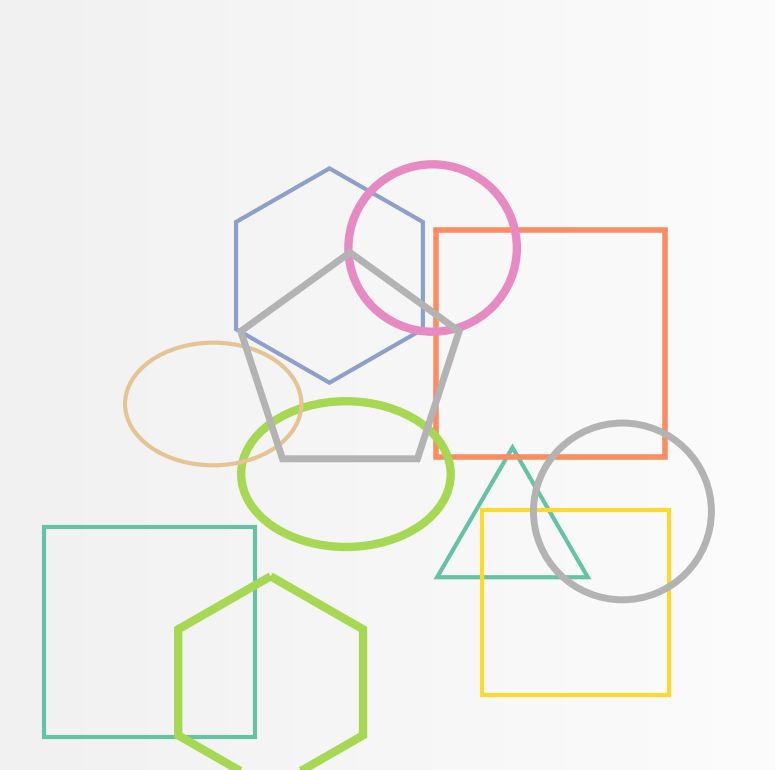[{"shape": "triangle", "thickness": 1.5, "radius": 0.56, "center": [0.661, 0.306]}, {"shape": "square", "thickness": 1.5, "radius": 0.68, "center": [0.193, 0.179]}, {"shape": "square", "thickness": 2, "radius": 0.74, "center": [0.71, 0.554]}, {"shape": "hexagon", "thickness": 1.5, "radius": 0.7, "center": [0.425, 0.642]}, {"shape": "circle", "thickness": 3, "radius": 0.54, "center": [0.558, 0.678]}, {"shape": "oval", "thickness": 3, "radius": 0.68, "center": [0.446, 0.384]}, {"shape": "hexagon", "thickness": 3, "radius": 0.69, "center": [0.349, 0.114]}, {"shape": "square", "thickness": 1.5, "radius": 0.6, "center": [0.743, 0.218]}, {"shape": "oval", "thickness": 1.5, "radius": 0.57, "center": [0.275, 0.475]}, {"shape": "circle", "thickness": 2.5, "radius": 0.57, "center": [0.803, 0.336]}, {"shape": "pentagon", "thickness": 2.5, "radius": 0.74, "center": [0.452, 0.524]}]